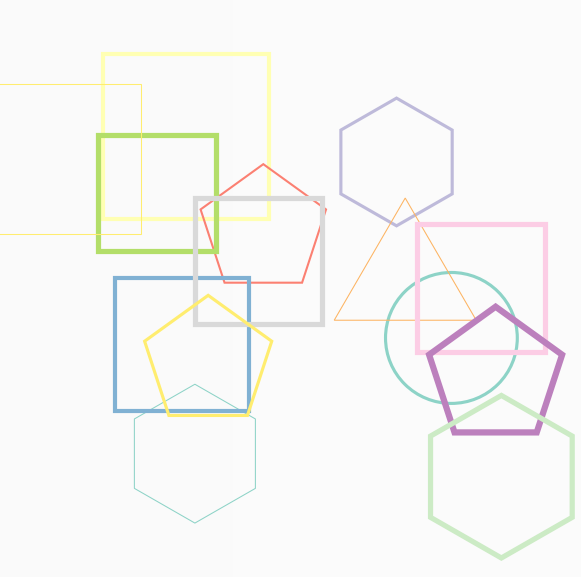[{"shape": "circle", "thickness": 1.5, "radius": 0.57, "center": [0.777, 0.414]}, {"shape": "hexagon", "thickness": 0.5, "radius": 0.6, "center": [0.335, 0.214]}, {"shape": "square", "thickness": 2, "radius": 0.72, "center": [0.32, 0.763]}, {"shape": "hexagon", "thickness": 1.5, "radius": 0.55, "center": [0.682, 0.719]}, {"shape": "pentagon", "thickness": 1, "radius": 0.57, "center": [0.453, 0.601]}, {"shape": "square", "thickness": 2, "radius": 0.58, "center": [0.313, 0.403]}, {"shape": "triangle", "thickness": 0.5, "radius": 0.71, "center": [0.697, 0.515]}, {"shape": "square", "thickness": 2.5, "radius": 0.51, "center": [0.271, 0.665]}, {"shape": "square", "thickness": 2.5, "radius": 0.55, "center": [0.828, 0.501]}, {"shape": "square", "thickness": 2.5, "radius": 0.54, "center": [0.445, 0.547]}, {"shape": "pentagon", "thickness": 3, "radius": 0.6, "center": [0.853, 0.348]}, {"shape": "hexagon", "thickness": 2.5, "radius": 0.7, "center": [0.863, 0.174]}, {"shape": "pentagon", "thickness": 1.5, "radius": 0.57, "center": [0.358, 0.373]}, {"shape": "square", "thickness": 0.5, "radius": 0.65, "center": [0.112, 0.724]}]